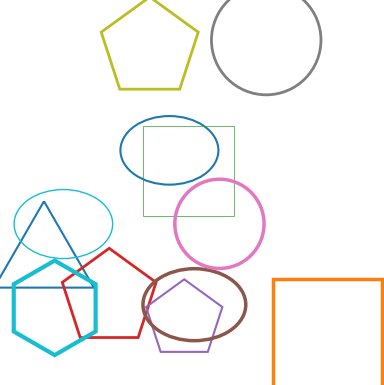[{"shape": "triangle", "thickness": 1.5, "radius": 0.75, "center": [0.114, 0.328]}, {"shape": "oval", "thickness": 1.5, "radius": 0.64, "center": [0.44, 0.609]}, {"shape": "square", "thickness": 2.5, "radius": 0.71, "center": [0.85, 0.132]}, {"shape": "square", "thickness": 0.5, "radius": 0.59, "center": [0.489, 0.556]}, {"shape": "pentagon", "thickness": 2, "radius": 0.64, "center": [0.284, 0.227]}, {"shape": "pentagon", "thickness": 1.5, "radius": 0.52, "center": [0.479, 0.17]}, {"shape": "oval", "thickness": 2.5, "radius": 0.67, "center": [0.505, 0.209]}, {"shape": "circle", "thickness": 2.5, "radius": 0.58, "center": [0.57, 0.419]}, {"shape": "circle", "thickness": 2, "radius": 0.71, "center": [0.691, 0.896]}, {"shape": "pentagon", "thickness": 2, "radius": 0.66, "center": [0.389, 0.875]}, {"shape": "hexagon", "thickness": 3, "radius": 0.61, "center": [0.142, 0.2]}, {"shape": "oval", "thickness": 1, "radius": 0.64, "center": [0.165, 0.418]}]